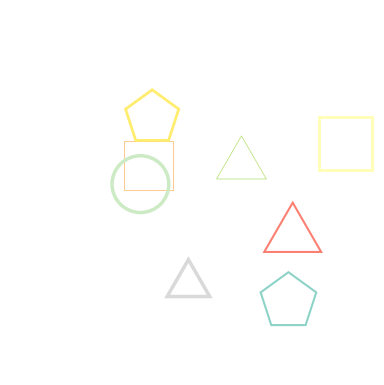[{"shape": "pentagon", "thickness": 1.5, "radius": 0.38, "center": [0.749, 0.217]}, {"shape": "square", "thickness": 2, "radius": 0.35, "center": [0.897, 0.627]}, {"shape": "triangle", "thickness": 1.5, "radius": 0.43, "center": [0.76, 0.388]}, {"shape": "square", "thickness": 0.5, "radius": 0.32, "center": [0.386, 0.57]}, {"shape": "triangle", "thickness": 0.5, "radius": 0.37, "center": [0.627, 0.572]}, {"shape": "triangle", "thickness": 2.5, "radius": 0.32, "center": [0.489, 0.262]}, {"shape": "circle", "thickness": 2.5, "radius": 0.37, "center": [0.365, 0.522]}, {"shape": "pentagon", "thickness": 2, "radius": 0.36, "center": [0.395, 0.694]}]